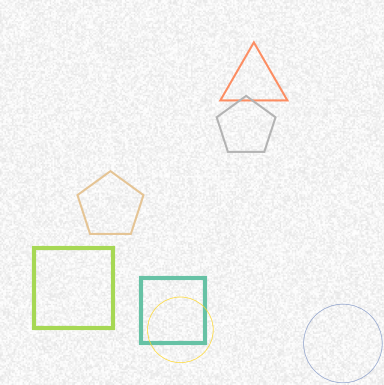[{"shape": "square", "thickness": 3, "radius": 0.42, "center": [0.45, 0.193]}, {"shape": "triangle", "thickness": 1.5, "radius": 0.5, "center": [0.659, 0.789]}, {"shape": "circle", "thickness": 0.5, "radius": 0.51, "center": [0.891, 0.108]}, {"shape": "square", "thickness": 3, "radius": 0.52, "center": [0.19, 0.252]}, {"shape": "circle", "thickness": 0.5, "radius": 0.43, "center": [0.469, 0.143]}, {"shape": "pentagon", "thickness": 1.5, "radius": 0.45, "center": [0.287, 0.465]}, {"shape": "pentagon", "thickness": 1.5, "radius": 0.4, "center": [0.639, 0.671]}]